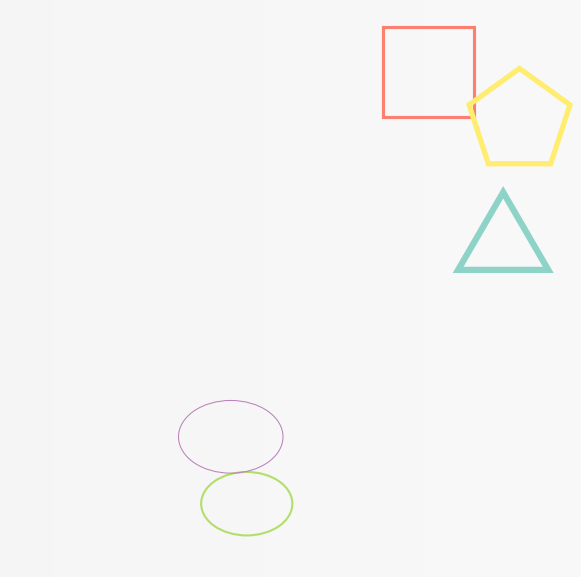[{"shape": "triangle", "thickness": 3, "radius": 0.45, "center": [0.866, 0.577]}, {"shape": "square", "thickness": 1.5, "radius": 0.39, "center": [0.738, 0.875]}, {"shape": "oval", "thickness": 1, "radius": 0.39, "center": [0.425, 0.127]}, {"shape": "oval", "thickness": 0.5, "radius": 0.45, "center": [0.397, 0.243]}, {"shape": "pentagon", "thickness": 2.5, "radius": 0.46, "center": [0.894, 0.789]}]